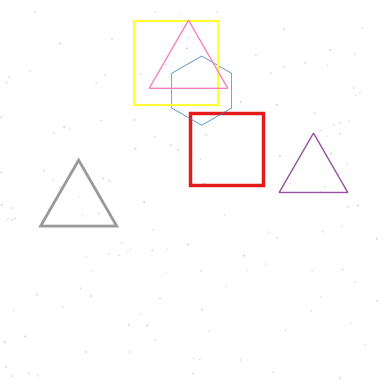[{"shape": "square", "thickness": 2.5, "radius": 0.47, "center": [0.588, 0.613]}, {"shape": "hexagon", "thickness": 0.5, "radius": 0.45, "center": [0.524, 0.765]}, {"shape": "triangle", "thickness": 1, "radius": 0.51, "center": [0.814, 0.551]}, {"shape": "square", "thickness": 1.5, "radius": 0.54, "center": [0.458, 0.837]}, {"shape": "triangle", "thickness": 1, "radius": 0.59, "center": [0.49, 0.83]}, {"shape": "triangle", "thickness": 2, "radius": 0.57, "center": [0.204, 0.47]}]